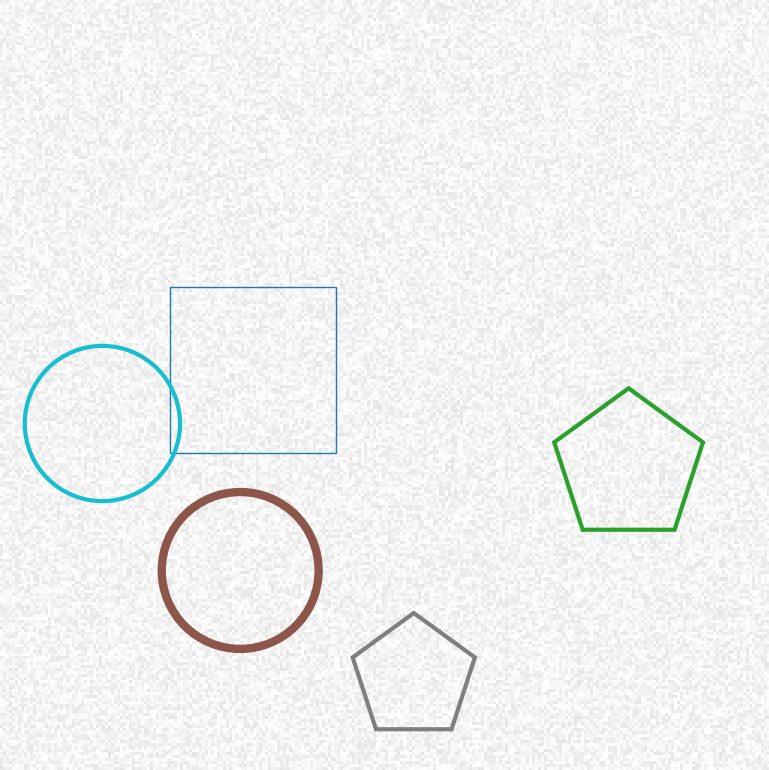[{"shape": "square", "thickness": 0.5, "radius": 0.54, "center": [0.329, 0.519]}, {"shape": "pentagon", "thickness": 1.5, "radius": 0.51, "center": [0.816, 0.394]}, {"shape": "circle", "thickness": 3, "radius": 0.51, "center": [0.312, 0.259]}, {"shape": "pentagon", "thickness": 1.5, "radius": 0.42, "center": [0.537, 0.12]}, {"shape": "circle", "thickness": 1.5, "radius": 0.5, "center": [0.133, 0.45]}]